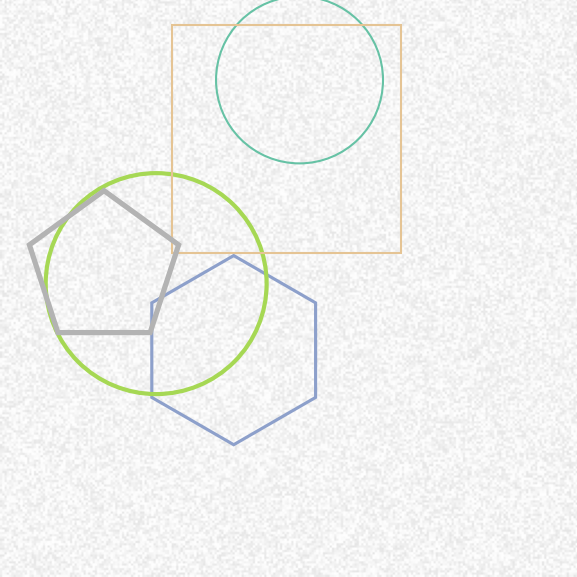[{"shape": "circle", "thickness": 1, "radius": 0.72, "center": [0.519, 0.861]}, {"shape": "hexagon", "thickness": 1.5, "radius": 0.82, "center": [0.405, 0.393]}, {"shape": "circle", "thickness": 2, "radius": 0.96, "center": [0.27, 0.508]}, {"shape": "square", "thickness": 1, "radius": 0.99, "center": [0.496, 0.759]}, {"shape": "pentagon", "thickness": 2.5, "radius": 0.68, "center": [0.18, 0.533]}]